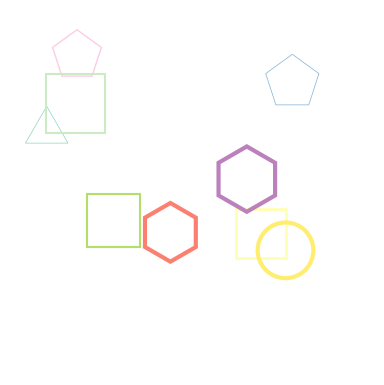[{"shape": "triangle", "thickness": 0.5, "radius": 0.32, "center": [0.121, 0.66]}, {"shape": "square", "thickness": 2, "radius": 0.32, "center": [0.678, 0.393]}, {"shape": "hexagon", "thickness": 3, "radius": 0.38, "center": [0.443, 0.397]}, {"shape": "pentagon", "thickness": 0.5, "radius": 0.36, "center": [0.759, 0.786]}, {"shape": "square", "thickness": 1.5, "radius": 0.34, "center": [0.296, 0.426]}, {"shape": "pentagon", "thickness": 1, "radius": 0.33, "center": [0.2, 0.856]}, {"shape": "hexagon", "thickness": 3, "radius": 0.42, "center": [0.641, 0.535]}, {"shape": "square", "thickness": 1.5, "radius": 0.38, "center": [0.195, 0.73]}, {"shape": "circle", "thickness": 3, "radius": 0.36, "center": [0.742, 0.35]}]